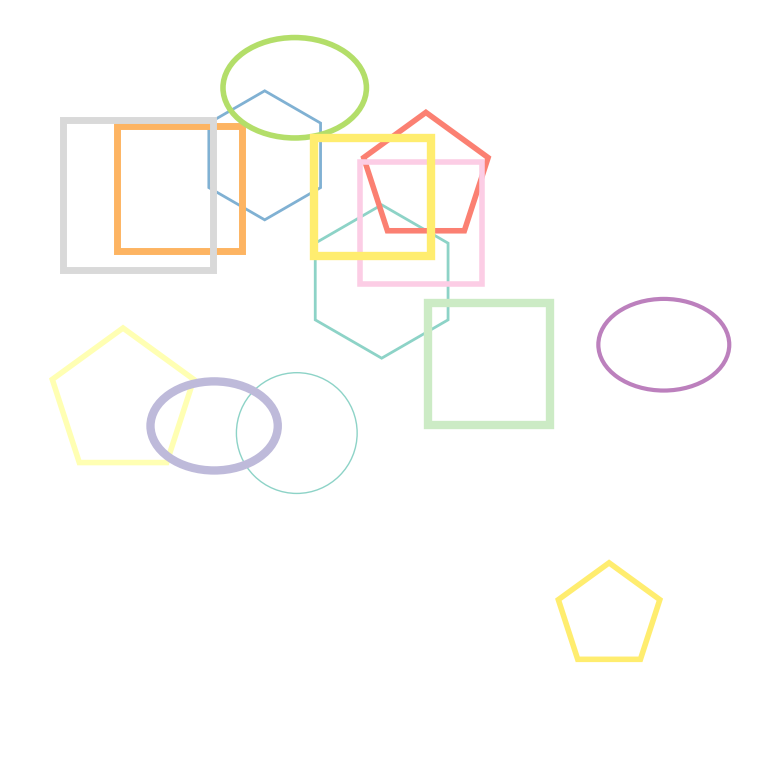[{"shape": "circle", "thickness": 0.5, "radius": 0.39, "center": [0.385, 0.438]}, {"shape": "hexagon", "thickness": 1, "radius": 0.5, "center": [0.496, 0.634]}, {"shape": "pentagon", "thickness": 2, "radius": 0.48, "center": [0.16, 0.477]}, {"shape": "oval", "thickness": 3, "radius": 0.41, "center": [0.278, 0.447]}, {"shape": "pentagon", "thickness": 2, "radius": 0.42, "center": [0.553, 0.769]}, {"shape": "hexagon", "thickness": 1, "radius": 0.42, "center": [0.344, 0.798]}, {"shape": "square", "thickness": 2.5, "radius": 0.4, "center": [0.233, 0.755]}, {"shape": "oval", "thickness": 2, "radius": 0.47, "center": [0.383, 0.886]}, {"shape": "square", "thickness": 2, "radius": 0.39, "center": [0.547, 0.711]}, {"shape": "square", "thickness": 2.5, "radius": 0.49, "center": [0.179, 0.746]}, {"shape": "oval", "thickness": 1.5, "radius": 0.43, "center": [0.862, 0.552]}, {"shape": "square", "thickness": 3, "radius": 0.4, "center": [0.635, 0.527]}, {"shape": "pentagon", "thickness": 2, "radius": 0.35, "center": [0.791, 0.2]}, {"shape": "square", "thickness": 3, "radius": 0.38, "center": [0.484, 0.744]}]